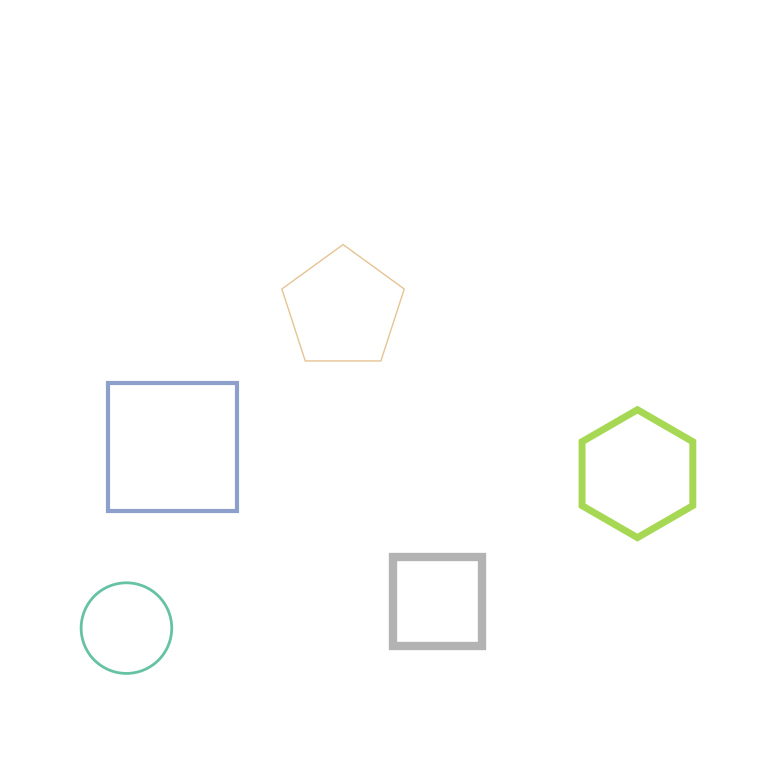[{"shape": "circle", "thickness": 1, "radius": 0.29, "center": [0.164, 0.184]}, {"shape": "square", "thickness": 1.5, "radius": 0.42, "center": [0.224, 0.419]}, {"shape": "hexagon", "thickness": 2.5, "radius": 0.42, "center": [0.828, 0.385]}, {"shape": "pentagon", "thickness": 0.5, "radius": 0.42, "center": [0.446, 0.599]}, {"shape": "square", "thickness": 3, "radius": 0.29, "center": [0.568, 0.218]}]